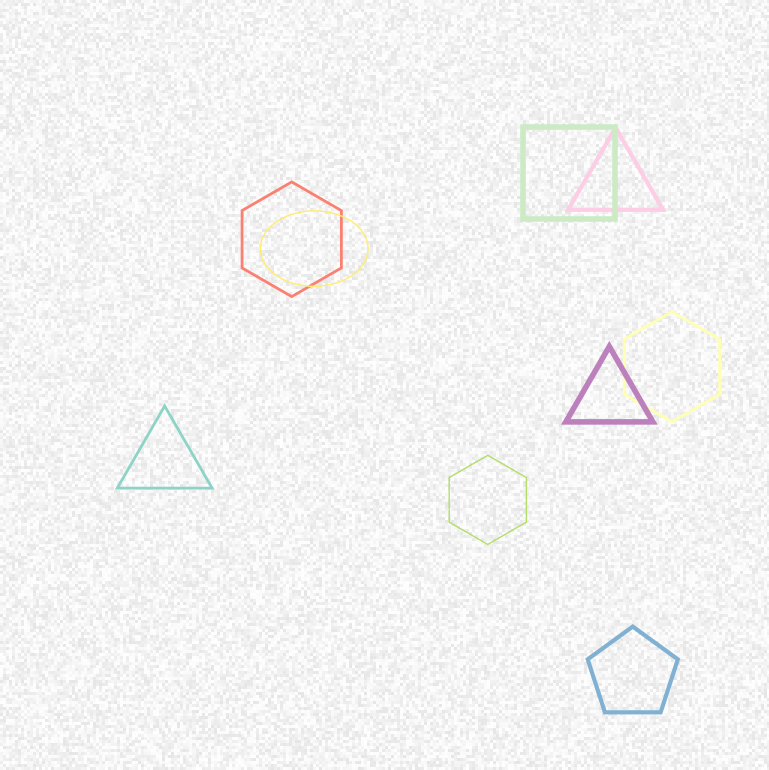[{"shape": "triangle", "thickness": 1, "radius": 0.36, "center": [0.214, 0.402]}, {"shape": "hexagon", "thickness": 1, "radius": 0.36, "center": [0.873, 0.524]}, {"shape": "hexagon", "thickness": 1, "radius": 0.37, "center": [0.379, 0.689]}, {"shape": "pentagon", "thickness": 1.5, "radius": 0.31, "center": [0.822, 0.125]}, {"shape": "hexagon", "thickness": 0.5, "radius": 0.29, "center": [0.633, 0.351]}, {"shape": "triangle", "thickness": 1.5, "radius": 0.36, "center": [0.799, 0.763]}, {"shape": "triangle", "thickness": 2, "radius": 0.33, "center": [0.791, 0.485]}, {"shape": "square", "thickness": 2, "radius": 0.3, "center": [0.739, 0.776]}, {"shape": "oval", "thickness": 0.5, "radius": 0.35, "center": [0.408, 0.677]}]